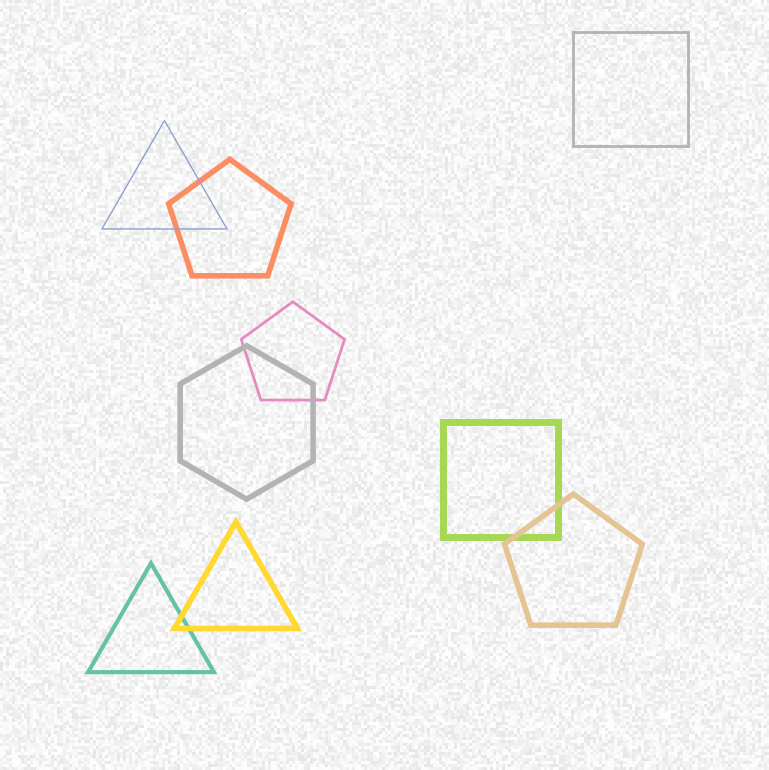[{"shape": "triangle", "thickness": 1.5, "radius": 0.47, "center": [0.196, 0.174]}, {"shape": "pentagon", "thickness": 2, "radius": 0.42, "center": [0.299, 0.709]}, {"shape": "triangle", "thickness": 0.5, "radius": 0.47, "center": [0.214, 0.75]}, {"shape": "pentagon", "thickness": 1, "radius": 0.35, "center": [0.38, 0.538]}, {"shape": "square", "thickness": 2.5, "radius": 0.37, "center": [0.65, 0.377]}, {"shape": "triangle", "thickness": 2, "radius": 0.46, "center": [0.306, 0.23]}, {"shape": "pentagon", "thickness": 2, "radius": 0.47, "center": [0.745, 0.264]}, {"shape": "hexagon", "thickness": 2, "radius": 0.5, "center": [0.32, 0.451]}, {"shape": "square", "thickness": 1, "radius": 0.37, "center": [0.819, 0.884]}]